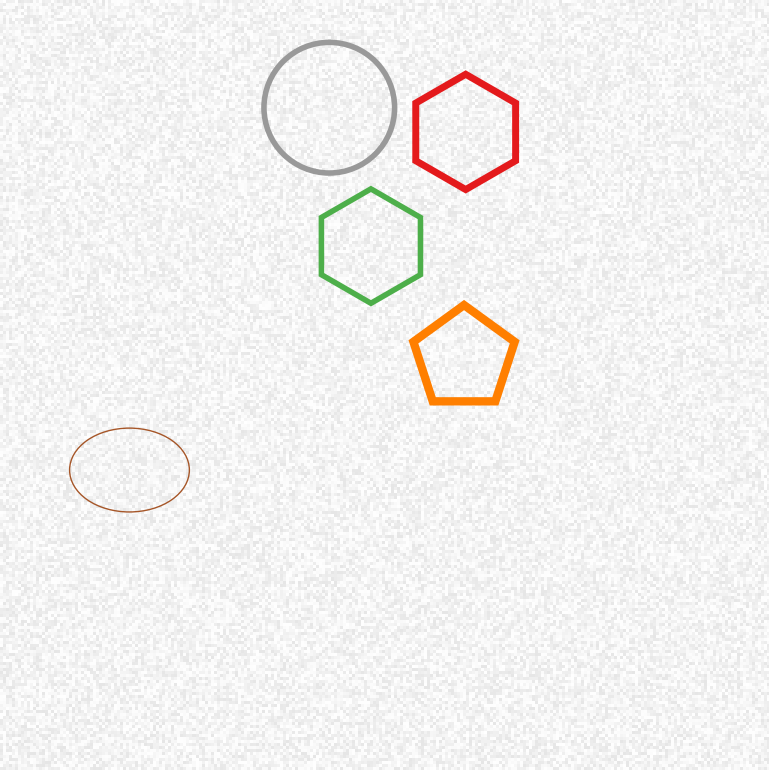[{"shape": "hexagon", "thickness": 2.5, "radius": 0.37, "center": [0.605, 0.829]}, {"shape": "hexagon", "thickness": 2, "radius": 0.37, "center": [0.482, 0.68]}, {"shape": "pentagon", "thickness": 3, "radius": 0.35, "center": [0.603, 0.535]}, {"shape": "oval", "thickness": 0.5, "radius": 0.39, "center": [0.168, 0.39]}, {"shape": "circle", "thickness": 2, "radius": 0.42, "center": [0.428, 0.86]}]